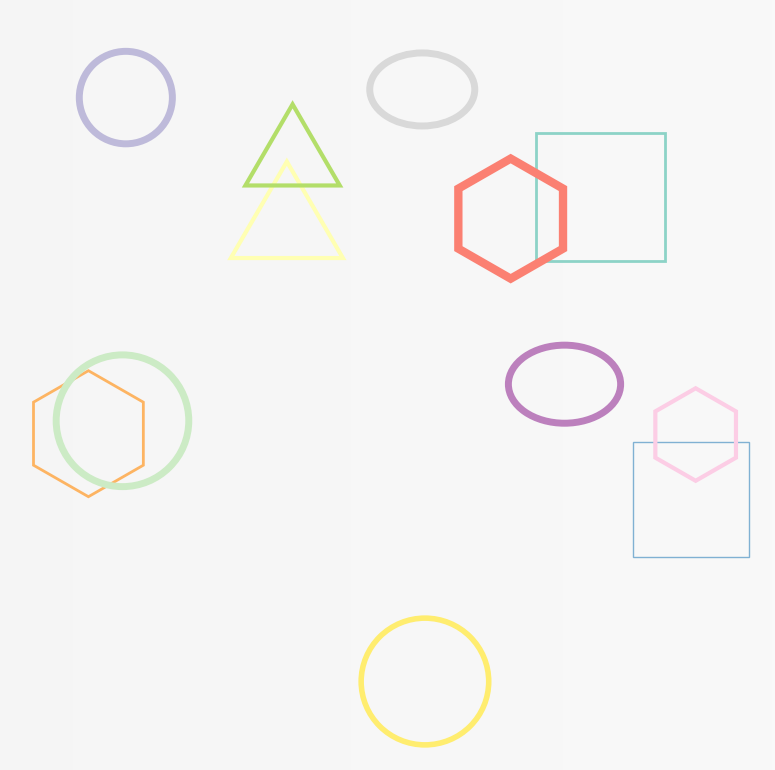[{"shape": "square", "thickness": 1, "radius": 0.42, "center": [0.775, 0.744]}, {"shape": "triangle", "thickness": 1.5, "radius": 0.42, "center": [0.37, 0.707]}, {"shape": "circle", "thickness": 2.5, "radius": 0.3, "center": [0.162, 0.873]}, {"shape": "hexagon", "thickness": 3, "radius": 0.39, "center": [0.659, 0.716]}, {"shape": "square", "thickness": 0.5, "radius": 0.37, "center": [0.892, 0.351]}, {"shape": "hexagon", "thickness": 1, "radius": 0.41, "center": [0.114, 0.437]}, {"shape": "triangle", "thickness": 1.5, "radius": 0.35, "center": [0.378, 0.794]}, {"shape": "hexagon", "thickness": 1.5, "radius": 0.3, "center": [0.898, 0.436]}, {"shape": "oval", "thickness": 2.5, "radius": 0.34, "center": [0.545, 0.884]}, {"shape": "oval", "thickness": 2.5, "radius": 0.36, "center": [0.728, 0.501]}, {"shape": "circle", "thickness": 2.5, "radius": 0.43, "center": [0.158, 0.454]}, {"shape": "circle", "thickness": 2, "radius": 0.41, "center": [0.548, 0.115]}]